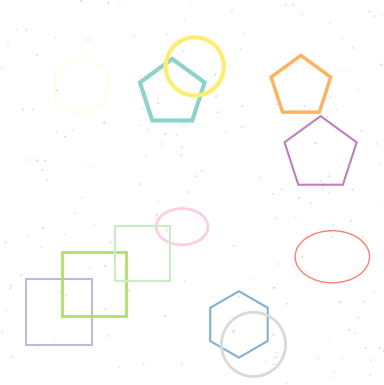[{"shape": "pentagon", "thickness": 3, "radius": 0.44, "center": [0.447, 0.759]}, {"shape": "hexagon", "thickness": 0.5, "radius": 0.4, "center": [0.211, 0.777]}, {"shape": "square", "thickness": 1.5, "radius": 0.43, "center": [0.153, 0.189]}, {"shape": "oval", "thickness": 1, "radius": 0.48, "center": [0.863, 0.333]}, {"shape": "hexagon", "thickness": 1.5, "radius": 0.43, "center": [0.621, 0.157]}, {"shape": "pentagon", "thickness": 2.5, "radius": 0.41, "center": [0.782, 0.775]}, {"shape": "square", "thickness": 2, "radius": 0.42, "center": [0.244, 0.262]}, {"shape": "oval", "thickness": 2, "radius": 0.34, "center": [0.473, 0.411]}, {"shape": "circle", "thickness": 2, "radius": 0.42, "center": [0.658, 0.106]}, {"shape": "pentagon", "thickness": 1.5, "radius": 0.49, "center": [0.833, 0.6]}, {"shape": "square", "thickness": 1.5, "radius": 0.36, "center": [0.37, 0.341]}, {"shape": "circle", "thickness": 3, "radius": 0.38, "center": [0.506, 0.827]}]